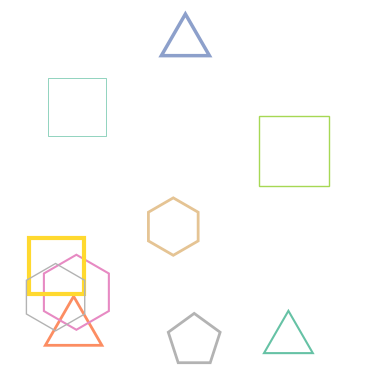[{"shape": "triangle", "thickness": 1.5, "radius": 0.37, "center": [0.749, 0.119]}, {"shape": "square", "thickness": 0.5, "radius": 0.38, "center": [0.2, 0.721]}, {"shape": "triangle", "thickness": 2, "radius": 0.42, "center": [0.191, 0.145]}, {"shape": "triangle", "thickness": 2.5, "radius": 0.36, "center": [0.482, 0.891]}, {"shape": "hexagon", "thickness": 1.5, "radius": 0.49, "center": [0.198, 0.241]}, {"shape": "square", "thickness": 1, "radius": 0.46, "center": [0.764, 0.608]}, {"shape": "square", "thickness": 3, "radius": 0.36, "center": [0.147, 0.309]}, {"shape": "hexagon", "thickness": 2, "radius": 0.37, "center": [0.45, 0.411]}, {"shape": "hexagon", "thickness": 1, "radius": 0.44, "center": [0.144, 0.228]}, {"shape": "pentagon", "thickness": 2, "radius": 0.35, "center": [0.504, 0.115]}]